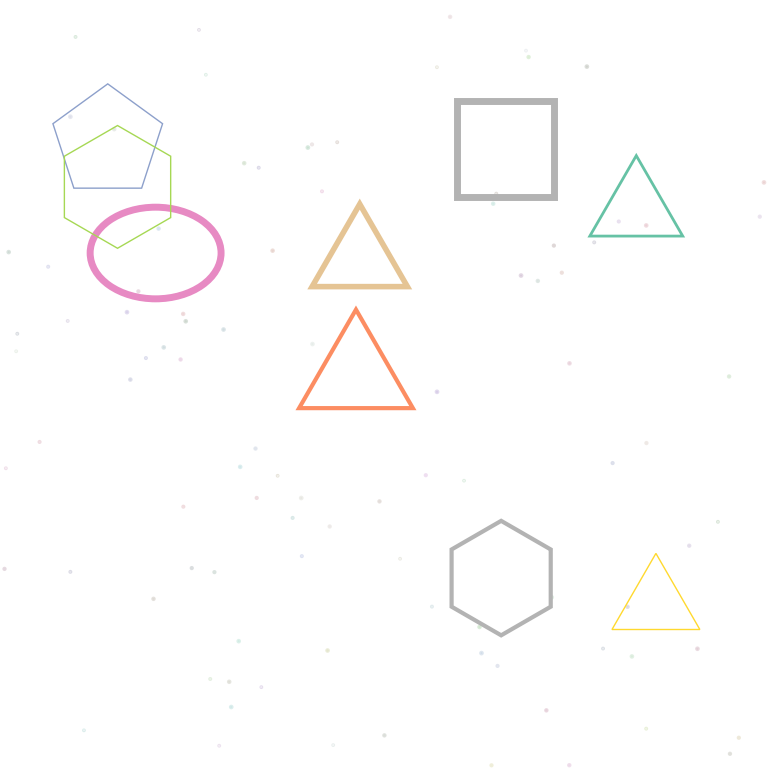[{"shape": "triangle", "thickness": 1, "radius": 0.35, "center": [0.826, 0.728]}, {"shape": "triangle", "thickness": 1.5, "radius": 0.43, "center": [0.462, 0.513]}, {"shape": "pentagon", "thickness": 0.5, "radius": 0.37, "center": [0.14, 0.816]}, {"shape": "oval", "thickness": 2.5, "radius": 0.43, "center": [0.202, 0.671]}, {"shape": "hexagon", "thickness": 0.5, "radius": 0.4, "center": [0.153, 0.757]}, {"shape": "triangle", "thickness": 0.5, "radius": 0.33, "center": [0.852, 0.215]}, {"shape": "triangle", "thickness": 2, "radius": 0.36, "center": [0.467, 0.663]}, {"shape": "hexagon", "thickness": 1.5, "radius": 0.37, "center": [0.651, 0.249]}, {"shape": "square", "thickness": 2.5, "radius": 0.31, "center": [0.657, 0.806]}]